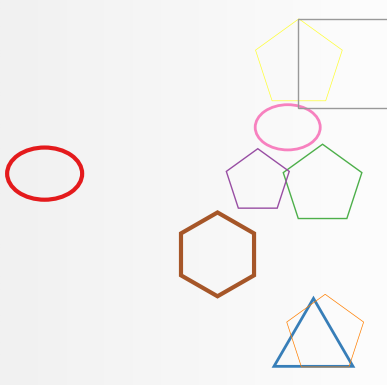[{"shape": "oval", "thickness": 3, "radius": 0.48, "center": [0.115, 0.549]}, {"shape": "triangle", "thickness": 2, "radius": 0.59, "center": [0.809, 0.107]}, {"shape": "pentagon", "thickness": 1, "radius": 0.53, "center": [0.832, 0.519]}, {"shape": "pentagon", "thickness": 1, "radius": 0.43, "center": [0.665, 0.528]}, {"shape": "pentagon", "thickness": 0.5, "radius": 0.52, "center": [0.839, 0.131]}, {"shape": "pentagon", "thickness": 0.5, "radius": 0.59, "center": [0.771, 0.833]}, {"shape": "hexagon", "thickness": 3, "radius": 0.54, "center": [0.561, 0.339]}, {"shape": "oval", "thickness": 2, "radius": 0.42, "center": [0.742, 0.669]}, {"shape": "square", "thickness": 1, "radius": 0.58, "center": [0.885, 0.835]}]